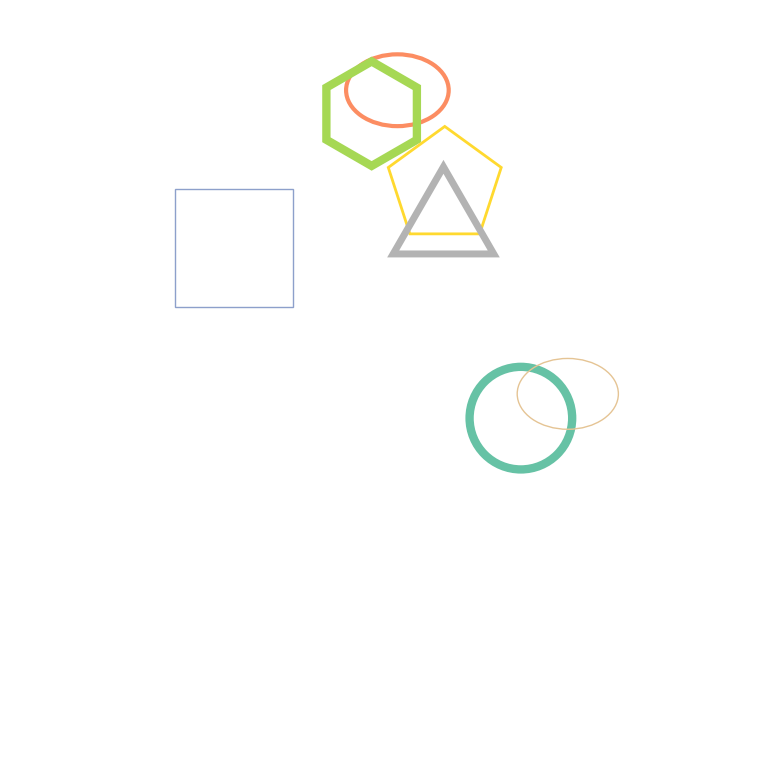[{"shape": "circle", "thickness": 3, "radius": 0.33, "center": [0.676, 0.457]}, {"shape": "oval", "thickness": 1.5, "radius": 0.33, "center": [0.516, 0.883]}, {"shape": "square", "thickness": 0.5, "radius": 0.38, "center": [0.304, 0.678]}, {"shape": "hexagon", "thickness": 3, "radius": 0.34, "center": [0.483, 0.852]}, {"shape": "pentagon", "thickness": 1, "radius": 0.39, "center": [0.578, 0.759]}, {"shape": "oval", "thickness": 0.5, "radius": 0.33, "center": [0.737, 0.488]}, {"shape": "triangle", "thickness": 2.5, "radius": 0.38, "center": [0.576, 0.708]}]